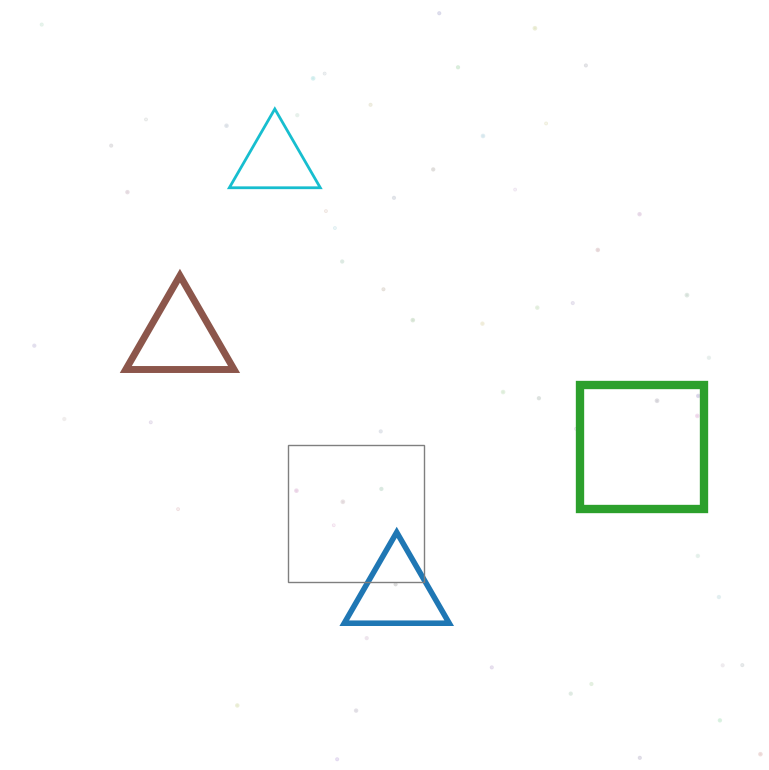[{"shape": "triangle", "thickness": 2, "radius": 0.39, "center": [0.515, 0.23]}, {"shape": "square", "thickness": 3, "radius": 0.4, "center": [0.834, 0.42]}, {"shape": "triangle", "thickness": 2.5, "radius": 0.41, "center": [0.234, 0.561]}, {"shape": "square", "thickness": 0.5, "radius": 0.44, "center": [0.462, 0.333]}, {"shape": "triangle", "thickness": 1, "radius": 0.34, "center": [0.357, 0.79]}]